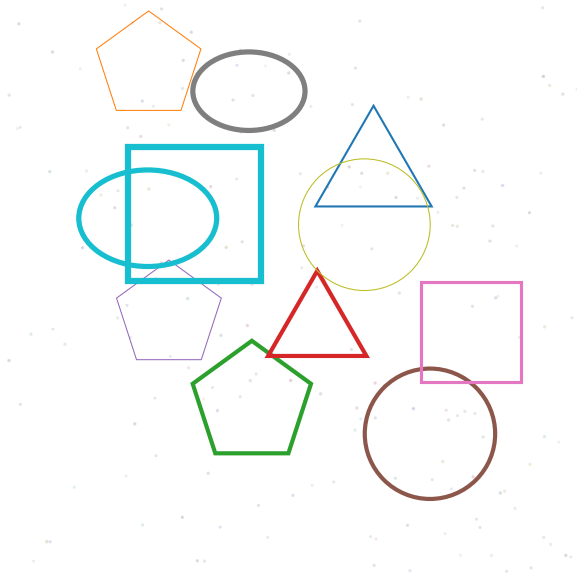[{"shape": "triangle", "thickness": 1, "radius": 0.58, "center": [0.647, 0.7]}, {"shape": "pentagon", "thickness": 0.5, "radius": 0.48, "center": [0.257, 0.885]}, {"shape": "pentagon", "thickness": 2, "radius": 0.54, "center": [0.436, 0.301]}, {"shape": "triangle", "thickness": 2, "radius": 0.49, "center": [0.549, 0.432]}, {"shape": "pentagon", "thickness": 0.5, "radius": 0.48, "center": [0.292, 0.453]}, {"shape": "circle", "thickness": 2, "radius": 0.56, "center": [0.745, 0.248]}, {"shape": "square", "thickness": 1.5, "radius": 0.43, "center": [0.815, 0.425]}, {"shape": "oval", "thickness": 2.5, "radius": 0.49, "center": [0.431, 0.841]}, {"shape": "circle", "thickness": 0.5, "radius": 0.57, "center": [0.631, 0.61]}, {"shape": "square", "thickness": 3, "radius": 0.58, "center": [0.337, 0.629]}, {"shape": "oval", "thickness": 2.5, "radius": 0.6, "center": [0.256, 0.621]}]